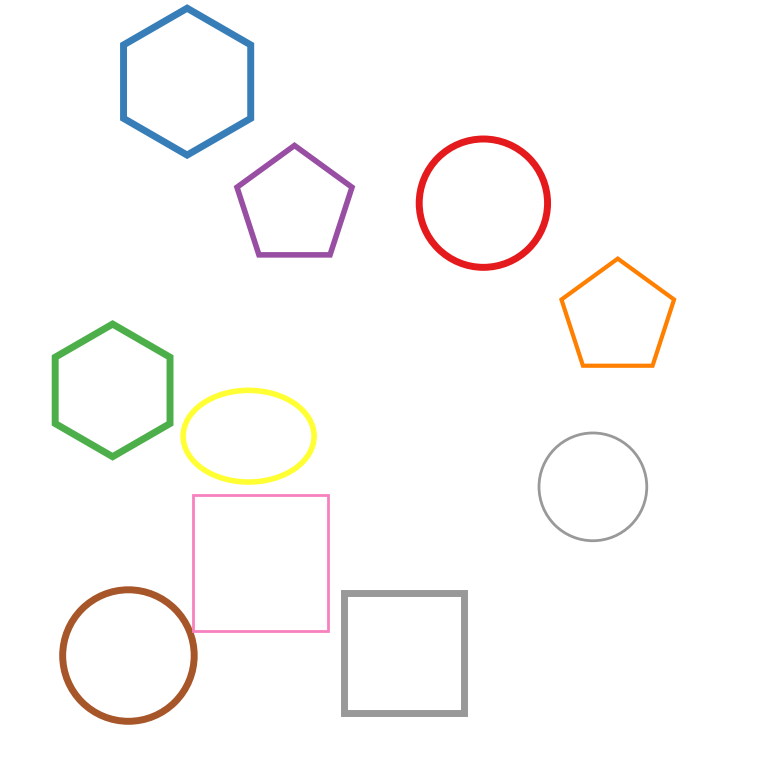[{"shape": "circle", "thickness": 2.5, "radius": 0.42, "center": [0.628, 0.736]}, {"shape": "hexagon", "thickness": 2.5, "radius": 0.48, "center": [0.243, 0.894]}, {"shape": "hexagon", "thickness": 2.5, "radius": 0.43, "center": [0.146, 0.493]}, {"shape": "pentagon", "thickness": 2, "radius": 0.39, "center": [0.382, 0.733]}, {"shape": "pentagon", "thickness": 1.5, "radius": 0.38, "center": [0.802, 0.587]}, {"shape": "oval", "thickness": 2, "radius": 0.43, "center": [0.323, 0.434]}, {"shape": "circle", "thickness": 2.5, "radius": 0.43, "center": [0.167, 0.149]}, {"shape": "square", "thickness": 1, "radius": 0.44, "center": [0.338, 0.269]}, {"shape": "circle", "thickness": 1, "radius": 0.35, "center": [0.77, 0.368]}, {"shape": "square", "thickness": 2.5, "radius": 0.39, "center": [0.525, 0.151]}]